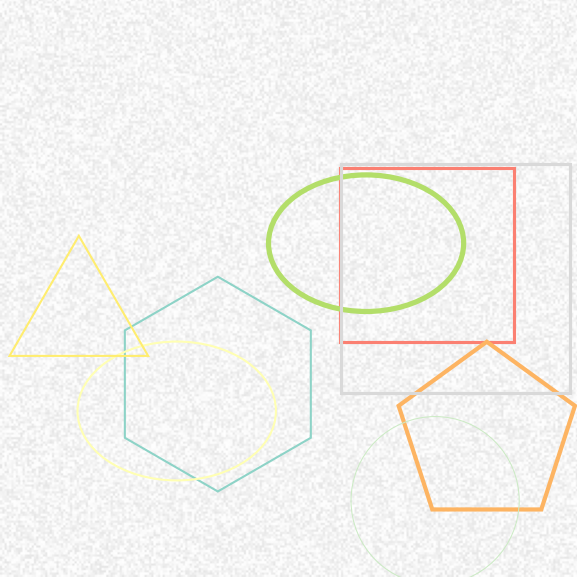[{"shape": "hexagon", "thickness": 1, "radius": 0.93, "center": [0.377, 0.334]}, {"shape": "oval", "thickness": 1, "radius": 0.86, "center": [0.306, 0.287]}, {"shape": "square", "thickness": 1.5, "radius": 0.76, "center": [0.74, 0.558]}, {"shape": "pentagon", "thickness": 2, "radius": 0.8, "center": [0.843, 0.247]}, {"shape": "oval", "thickness": 2.5, "radius": 0.84, "center": [0.634, 0.578]}, {"shape": "square", "thickness": 1.5, "radius": 0.99, "center": [0.789, 0.517]}, {"shape": "circle", "thickness": 0.5, "radius": 0.73, "center": [0.753, 0.132]}, {"shape": "triangle", "thickness": 1, "radius": 0.69, "center": [0.137, 0.452]}]